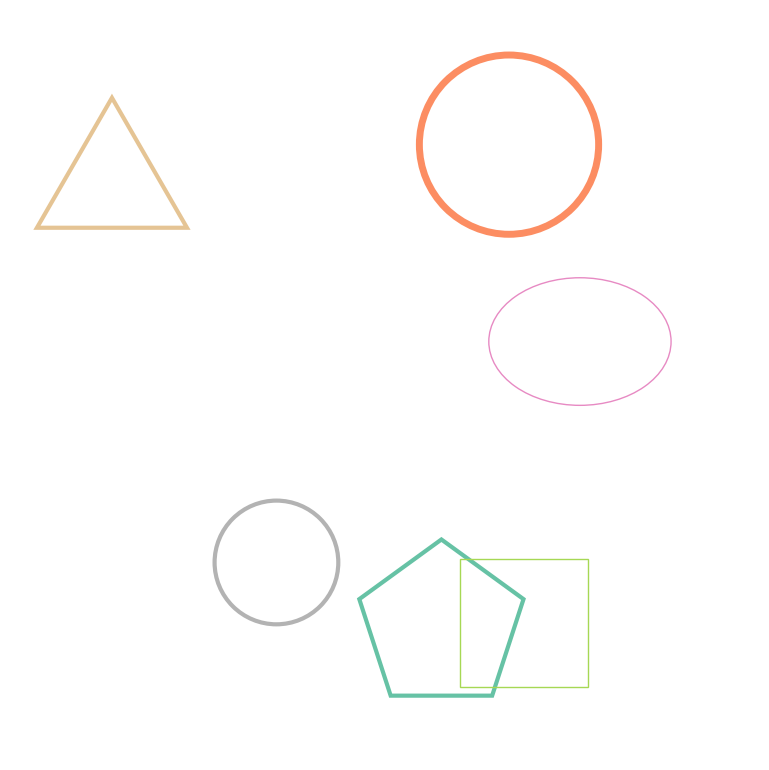[{"shape": "pentagon", "thickness": 1.5, "radius": 0.56, "center": [0.573, 0.187]}, {"shape": "circle", "thickness": 2.5, "radius": 0.58, "center": [0.661, 0.812]}, {"shape": "oval", "thickness": 0.5, "radius": 0.59, "center": [0.753, 0.556]}, {"shape": "square", "thickness": 0.5, "radius": 0.42, "center": [0.68, 0.191]}, {"shape": "triangle", "thickness": 1.5, "radius": 0.56, "center": [0.145, 0.76]}, {"shape": "circle", "thickness": 1.5, "radius": 0.4, "center": [0.359, 0.27]}]